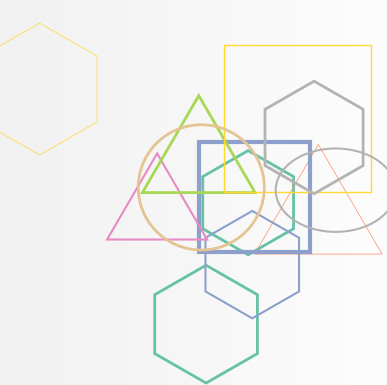[{"shape": "hexagon", "thickness": 2, "radius": 0.76, "center": [0.532, 0.158]}, {"shape": "hexagon", "thickness": 2, "radius": 0.68, "center": [0.64, 0.474]}, {"shape": "triangle", "thickness": 0.5, "radius": 0.95, "center": [0.821, 0.435]}, {"shape": "hexagon", "thickness": 1.5, "radius": 0.7, "center": [0.651, 0.313]}, {"shape": "square", "thickness": 3, "radius": 0.71, "center": [0.657, 0.488]}, {"shape": "triangle", "thickness": 1.5, "radius": 0.75, "center": [0.405, 0.452]}, {"shape": "triangle", "thickness": 2, "radius": 0.84, "center": [0.513, 0.584]}, {"shape": "square", "thickness": 1, "radius": 0.95, "center": [0.767, 0.692]}, {"shape": "hexagon", "thickness": 0.5, "radius": 0.86, "center": [0.102, 0.769]}, {"shape": "circle", "thickness": 2, "radius": 0.81, "center": [0.519, 0.513]}, {"shape": "hexagon", "thickness": 2, "radius": 0.73, "center": [0.811, 0.643]}, {"shape": "oval", "thickness": 1.5, "radius": 0.77, "center": [0.866, 0.506]}]